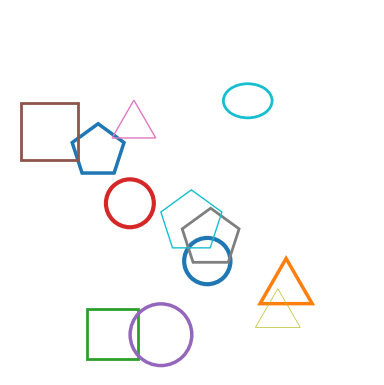[{"shape": "pentagon", "thickness": 2.5, "radius": 0.35, "center": [0.255, 0.608]}, {"shape": "circle", "thickness": 3, "radius": 0.3, "center": [0.538, 0.322]}, {"shape": "triangle", "thickness": 2.5, "radius": 0.39, "center": [0.743, 0.25]}, {"shape": "square", "thickness": 2, "radius": 0.33, "center": [0.293, 0.133]}, {"shape": "circle", "thickness": 3, "radius": 0.31, "center": [0.337, 0.472]}, {"shape": "circle", "thickness": 2.5, "radius": 0.4, "center": [0.418, 0.131]}, {"shape": "square", "thickness": 2, "radius": 0.37, "center": [0.128, 0.659]}, {"shape": "triangle", "thickness": 1, "radius": 0.33, "center": [0.348, 0.674]}, {"shape": "pentagon", "thickness": 2, "radius": 0.39, "center": [0.547, 0.382]}, {"shape": "triangle", "thickness": 0.5, "radius": 0.34, "center": [0.722, 0.183]}, {"shape": "oval", "thickness": 2, "radius": 0.32, "center": [0.643, 0.738]}, {"shape": "pentagon", "thickness": 1, "radius": 0.42, "center": [0.497, 0.424]}]